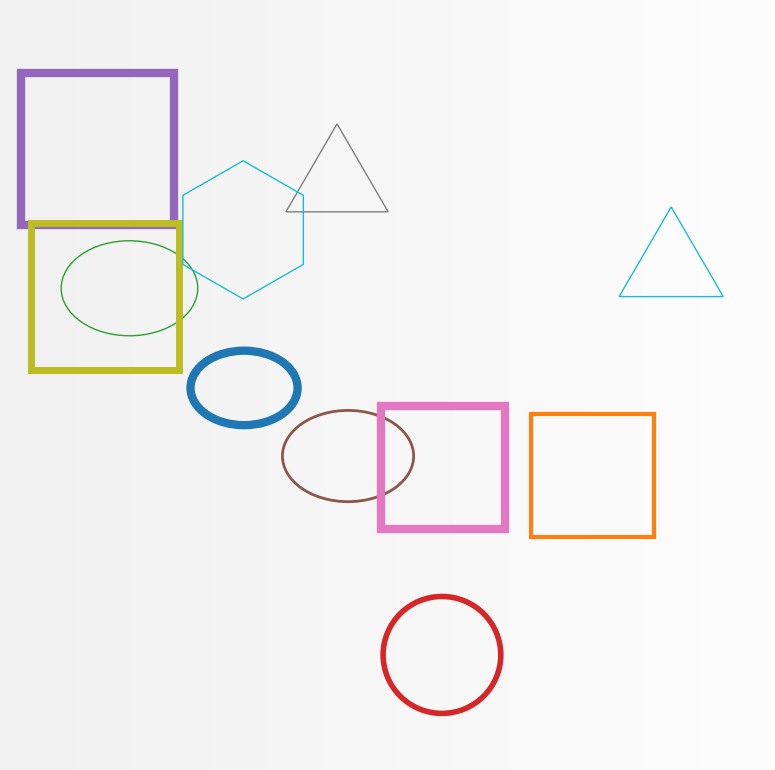[{"shape": "oval", "thickness": 3, "radius": 0.35, "center": [0.315, 0.496]}, {"shape": "square", "thickness": 1.5, "radius": 0.4, "center": [0.765, 0.382]}, {"shape": "oval", "thickness": 0.5, "radius": 0.44, "center": [0.167, 0.626]}, {"shape": "circle", "thickness": 2, "radius": 0.38, "center": [0.57, 0.149]}, {"shape": "square", "thickness": 3, "radius": 0.49, "center": [0.125, 0.806]}, {"shape": "oval", "thickness": 1, "radius": 0.42, "center": [0.449, 0.408]}, {"shape": "square", "thickness": 3, "radius": 0.4, "center": [0.572, 0.393]}, {"shape": "triangle", "thickness": 0.5, "radius": 0.38, "center": [0.435, 0.763]}, {"shape": "square", "thickness": 2.5, "radius": 0.48, "center": [0.136, 0.615]}, {"shape": "triangle", "thickness": 0.5, "radius": 0.39, "center": [0.866, 0.654]}, {"shape": "hexagon", "thickness": 0.5, "radius": 0.45, "center": [0.314, 0.701]}]